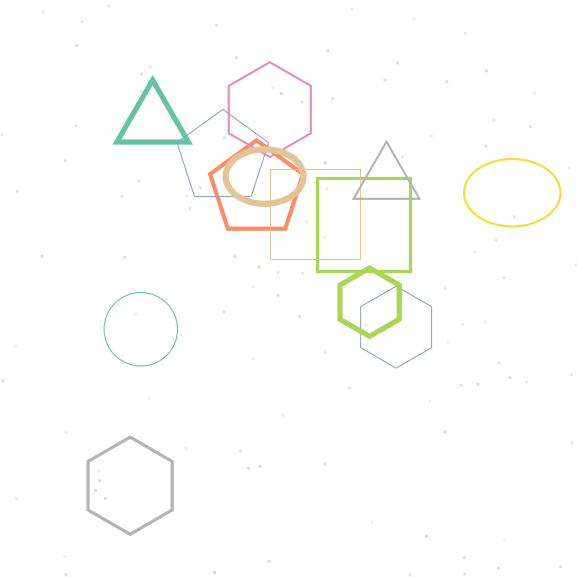[{"shape": "circle", "thickness": 0.5, "radius": 0.32, "center": [0.244, 0.429]}, {"shape": "triangle", "thickness": 2.5, "radius": 0.36, "center": [0.264, 0.789]}, {"shape": "pentagon", "thickness": 2, "radius": 0.42, "center": [0.444, 0.672]}, {"shape": "hexagon", "thickness": 0.5, "radius": 0.35, "center": [0.686, 0.433]}, {"shape": "pentagon", "thickness": 0.5, "radius": 0.42, "center": [0.386, 0.726]}, {"shape": "hexagon", "thickness": 1, "radius": 0.41, "center": [0.467, 0.809]}, {"shape": "square", "thickness": 1.5, "radius": 0.4, "center": [0.63, 0.61]}, {"shape": "hexagon", "thickness": 2.5, "radius": 0.3, "center": [0.64, 0.476]}, {"shape": "oval", "thickness": 1, "radius": 0.42, "center": [0.887, 0.665]}, {"shape": "oval", "thickness": 3, "radius": 0.34, "center": [0.458, 0.693]}, {"shape": "square", "thickness": 0.5, "radius": 0.39, "center": [0.545, 0.629]}, {"shape": "triangle", "thickness": 1, "radius": 0.33, "center": [0.669, 0.688]}, {"shape": "hexagon", "thickness": 1.5, "radius": 0.42, "center": [0.225, 0.158]}]